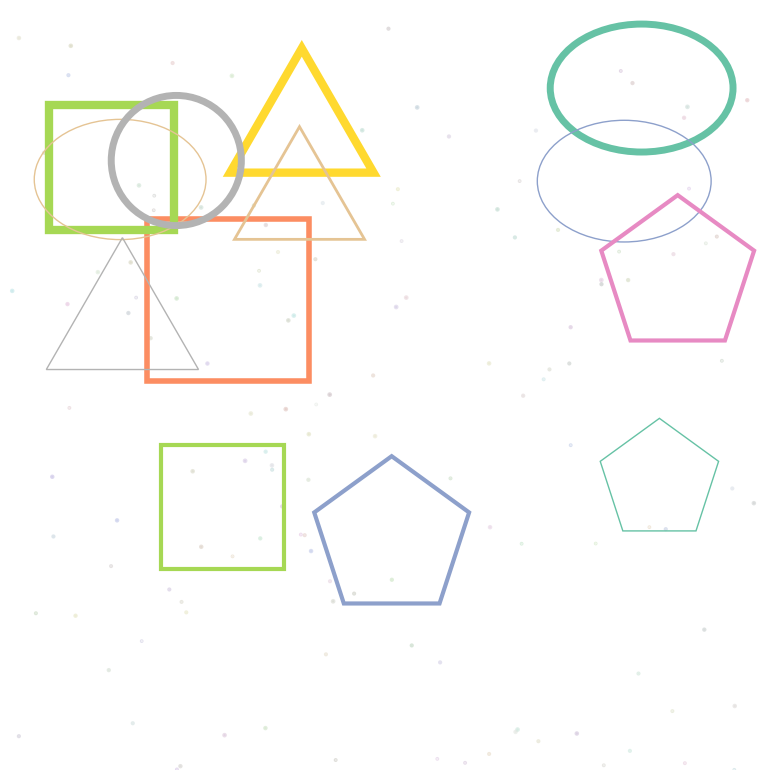[{"shape": "oval", "thickness": 2.5, "radius": 0.59, "center": [0.833, 0.886]}, {"shape": "pentagon", "thickness": 0.5, "radius": 0.4, "center": [0.856, 0.376]}, {"shape": "square", "thickness": 2, "radius": 0.53, "center": [0.296, 0.61]}, {"shape": "pentagon", "thickness": 1.5, "radius": 0.53, "center": [0.509, 0.302]}, {"shape": "oval", "thickness": 0.5, "radius": 0.56, "center": [0.811, 0.765]}, {"shape": "pentagon", "thickness": 1.5, "radius": 0.52, "center": [0.88, 0.642]}, {"shape": "square", "thickness": 3, "radius": 0.41, "center": [0.145, 0.783]}, {"shape": "square", "thickness": 1.5, "radius": 0.4, "center": [0.289, 0.342]}, {"shape": "triangle", "thickness": 3, "radius": 0.54, "center": [0.392, 0.83]}, {"shape": "triangle", "thickness": 1, "radius": 0.49, "center": [0.389, 0.738]}, {"shape": "oval", "thickness": 0.5, "radius": 0.56, "center": [0.156, 0.767]}, {"shape": "circle", "thickness": 2.5, "radius": 0.42, "center": [0.229, 0.792]}, {"shape": "triangle", "thickness": 0.5, "radius": 0.57, "center": [0.159, 0.577]}]